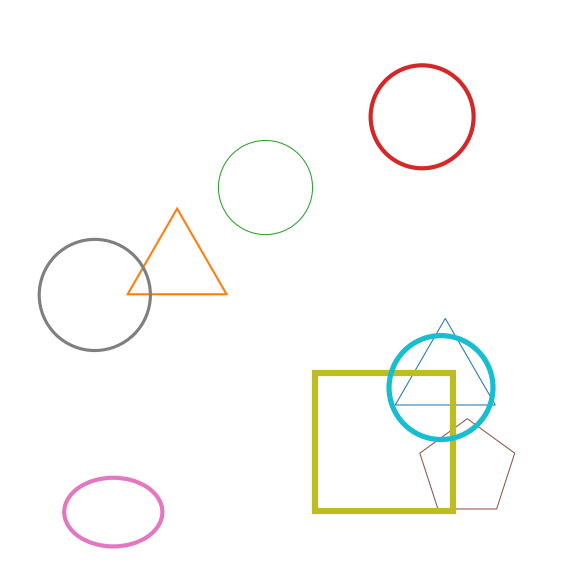[{"shape": "triangle", "thickness": 0.5, "radius": 0.5, "center": [0.771, 0.348]}, {"shape": "triangle", "thickness": 1, "radius": 0.49, "center": [0.307, 0.539]}, {"shape": "circle", "thickness": 0.5, "radius": 0.41, "center": [0.46, 0.674]}, {"shape": "circle", "thickness": 2, "radius": 0.45, "center": [0.731, 0.797]}, {"shape": "pentagon", "thickness": 0.5, "radius": 0.43, "center": [0.809, 0.188]}, {"shape": "oval", "thickness": 2, "radius": 0.42, "center": [0.196, 0.112]}, {"shape": "circle", "thickness": 1.5, "radius": 0.48, "center": [0.164, 0.488]}, {"shape": "square", "thickness": 3, "radius": 0.6, "center": [0.665, 0.234]}, {"shape": "circle", "thickness": 2.5, "radius": 0.45, "center": [0.764, 0.328]}]